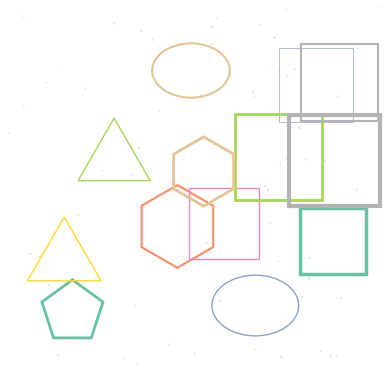[{"shape": "square", "thickness": 2.5, "radius": 0.43, "center": [0.865, 0.374]}, {"shape": "pentagon", "thickness": 2, "radius": 0.42, "center": [0.188, 0.19]}, {"shape": "hexagon", "thickness": 1.5, "radius": 0.54, "center": [0.461, 0.412]}, {"shape": "square", "thickness": 0.5, "radius": 0.48, "center": [0.821, 0.779]}, {"shape": "oval", "thickness": 1, "radius": 0.56, "center": [0.663, 0.207]}, {"shape": "square", "thickness": 1, "radius": 0.46, "center": [0.582, 0.42]}, {"shape": "square", "thickness": 2, "radius": 0.56, "center": [0.723, 0.592]}, {"shape": "triangle", "thickness": 1, "radius": 0.54, "center": [0.296, 0.585]}, {"shape": "triangle", "thickness": 1, "radius": 0.55, "center": [0.167, 0.326]}, {"shape": "oval", "thickness": 1.5, "radius": 0.5, "center": [0.496, 0.817]}, {"shape": "hexagon", "thickness": 2, "radius": 0.45, "center": [0.529, 0.555]}, {"shape": "square", "thickness": 3, "radius": 0.59, "center": [0.869, 0.584]}, {"shape": "square", "thickness": 1.5, "radius": 0.5, "center": [0.883, 0.786]}]